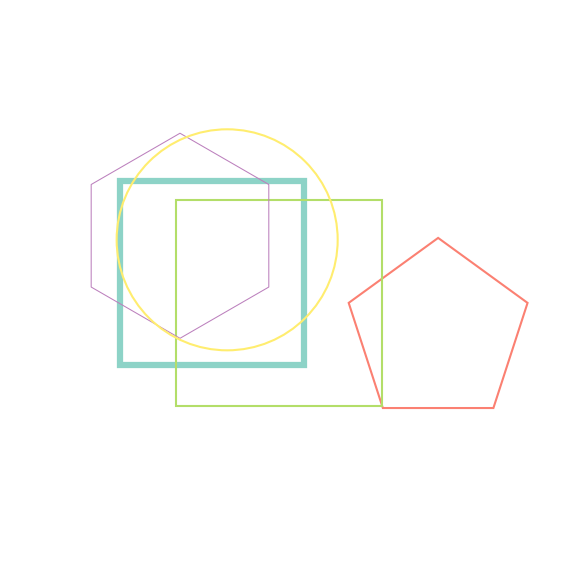[{"shape": "square", "thickness": 3, "radius": 0.8, "center": [0.367, 0.526]}, {"shape": "pentagon", "thickness": 1, "radius": 0.81, "center": [0.759, 0.424]}, {"shape": "square", "thickness": 1, "radius": 0.89, "center": [0.482, 0.474]}, {"shape": "hexagon", "thickness": 0.5, "radius": 0.89, "center": [0.312, 0.591]}, {"shape": "circle", "thickness": 1, "radius": 0.96, "center": [0.393, 0.584]}]